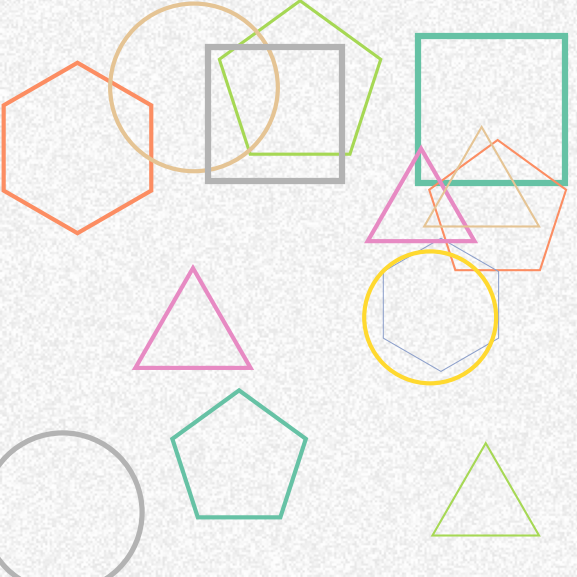[{"shape": "pentagon", "thickness": 2, "radius": 0.61, "center": [0.414, 0.202]}, {"shape": "square", "thickness": 3, "radius": 0.64, "center": [0.851, 0.809]}, {"shape": "hexagon", "thickness": 2, "radius": 0.74, "center": [0.134, 0.743]}, {"shape": "pentagon", "thickness": 1, "radius": 0.62, "center": [0.862, 0.632]}, {"shape": "hexagon", "thickness": 0.5, "radius": 0.58, "center": [0.764, 0.471]}, {"shape": "triangle", "thickness": 2, "radius": 0.58, "center": [0.334, 0.42]}, {"shape": "triangle", "thickness": 2, "radius": 0.53, "center": [0.729, 0.635]}, {"shape": "pentagon", "thickness": 1.5, "radius": 0.73, "center": [0.52, 0.851]}, {"shape": "triangle", "thickness": 1, "radius": 0.53, "center": [0.841, 0.125]}, {"shape": "circle", "thickness": 2, "radius": 0.57, "center": [0.745, 0.45]}, {"shape": "circle", "thickness": 2, "radius": 0.73, "center": [0.336, 0.848]}, {"shape": "triangle", "thickness": 1, "radius": 0.57, "center": [0.834, 0.664]}, {"shape": "square", "thickness": 3, "radius": 0.58, "center": [0.476, 0.802]}, {"shape": "circle", "thickness": 2.5, "radius": 0.69, "center": [0.109, 0.112]}]